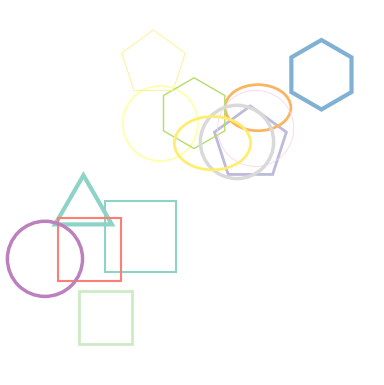[{"shape": "triangle", "thickness": 3, "radius": 0.43, "center": [0.217, 0.46]}, {"shape": "square", "thickness": 1.5, "radius": 0.46, "center": [0.366, 0.385]}, {"shape": "circle", "thickness": 1.5, "radius": 0.49, "center": [0.416, 0.679]}, {"shape": "pentagon", "thickness": 2, "radius": 0.49, "center": [0.65, 0.626]}, {"shape": "square", "thickness": 1.5, "radius": 0.41, "center": [0.232, 0.352]}, {"shape": "hexagon", "thickness": 3, "radius": 0.45, "center": [0.835, 0.806]}, {"shape": "oval", "thickness": 2, "radius": 0.43, "center": [0.67, 0.72]}, {"shape": "hexagon", "thickness": 1, "radius": 0.46, "center": [0.504, 0.706]}, {"shape": "circle", "thickness": 0.5, "radius": 0.49, "center": [0.664, 0.667]}, {"shape": "circle", "thickness": 2.5, "radius": 0.48, "center": [0.616, 0.631]}, {"shape": "circle", "thickness": 2.5, "radius": 0.49, "center": [0.117, 0.328]}, {"shape": "square", "thickness": 2, "radius": 0.34, "center": [0.275, 0.176]}, {"shape": "pentagon", "thickness": 0.5, "radius": 0.43, "center": [0.399, 0.835]}, {"shape": "oval", "thickness": 2, "radius": 0.5, "center": [0.552, 0.628]}]